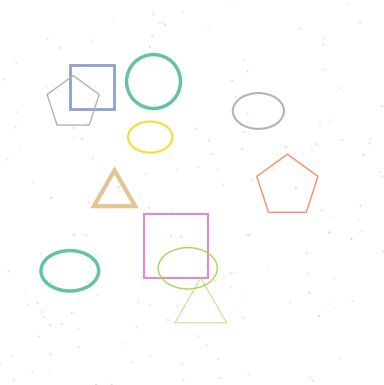[{"shape": "circle", "thickness": 2.5, "radius": 0.35, "center": [0.399, 0.788]}, {"shape": "oval", "thickness": 2.5, "radius": 0.37, "center": [0.181, 0.297]}, {"shape": "pentagon", "thickness": 1, "radius": 0.42, "center": [0.746, 0.516]}, {"shape": "square", "thickness": 2, "radius": 0.29, "center": [0.239, 0.774]}, {"shape": "square", "thickness": 1.5, "radius": 0.41, "center": [0.457, 0.361]}, {"shape": "oval", "thickness": 1, "radius": 0.38, "center": [0.488, 0.303]}, {"shape": "triangle", "thickness": 0.5, "radius": 0.39, "center": [0.522, 0.2]}, {"shape": "oval", "thickness": 1.5, "radius": 0.29, "center": [0.39, 0.644]}, {"shape": "triangle", "thickness": 3, "radius": 0.31, "center": [0.297, 0.495]}, {"shape": "oval", "thickness": 1.5, "radius": 0.33, "center": [0.671, 0.712]}, {"shape": "pentagon", "thickness": 1, "radius": 0.36, "center": [0.19, 0.733]}]